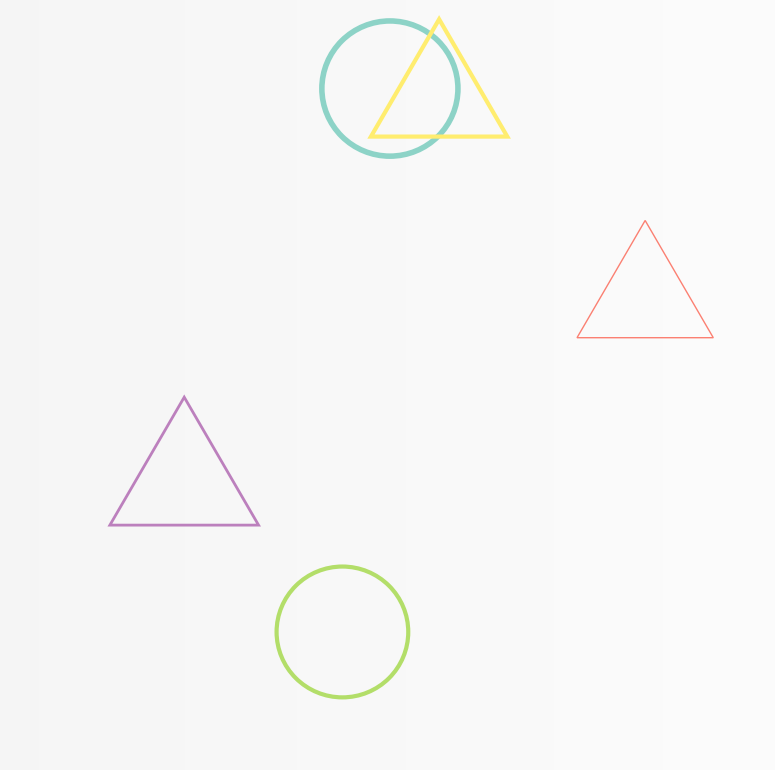[{"shape": "circle", "thickness": 2, "radius": 0.44, "center": [0.503, 0.885]}, {"shape": "triangle", "thickness": 0.5, "radius": 0.51, "center": [0.832, 0.612]}, {"shape": "circle", "thickness": 1.5, "radius": 0.42, "center": [0.442, 0.179]}, {"shape": "triangle", "thickness": 1, "radius": 0.55, "center": [0.238, 0.373]}, {"shape": "triangle", "thickness": 1.5, "radius": 0.51, "center": [0.567, 0.873]}]